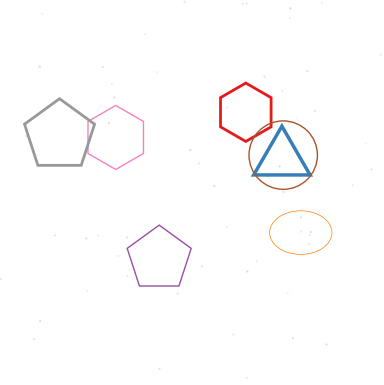[{"shape": "hexagon", "thickness": 2, "radius": 0.38, "center": [0.638, 0.708]}, {"shape": "triangle", "thickness": 2.5, "radius": 0.42, "center": [0.732, 0.588]}, {"shape": "pentagon", "thickness": 1, "radius": 0.44, "center": [0.413, 0.328]}, {"shape": "oval", "thickness": 0.5, "radius": 0.4, "center": [0.781, 0.396]}, {"shape": "circle", "thickness": 1, "radius": 0.44, "center": [0.736, 0.597]}, {"shape": "hexagon", "thickness": 1, "radius": 0.42, "center": [0.301, 0.643]}, {"shape": "pentagon", "thickness": 2, "radius": 0.48, "center": [0.155, 0.648]}]